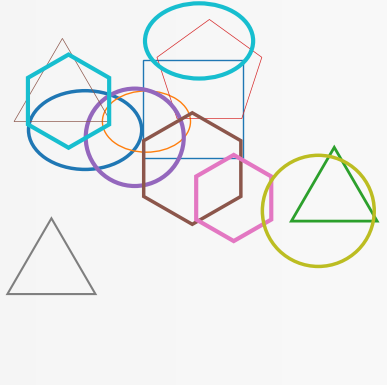[{"shape": "oval", "thickness": 2.5, "radius": 0.73, "center": [0.22, 0.662]}, {"shape": "square", "thickness": 1, "radius": 0.64, "center": [0.499, 0.717]}, {"shape": "oval", "thickness": 1, "radius": 0.57, "center": [0.378, 0.684]}, {"shape": "triangle", "thickness": 2, "radius": 0.64, "center": [0.863, 0.49]}, {"shape": "pentagon", "thickness": 0.5, "radius": 0.71, "center": [0.54, 0.807]}, {"shape": "circle", "thickness": 3, "radius": 0.63, "center": [0.348, 0.643]}, {"shape": "hexagon", "thickness": 2.5, "radius": 0.72, "center": [0.496, 0.562]}, {"shape": "triangle", "thickness": 0.5, "radius": 0.72, "center": [0.161, 0.756]}, {"shape": "hexagon", "thickness": 3, "radius": 0.56, "center": [0.603, 0.486]}, {"shape": "triangle", "thickness": 1.5, "radius": 0.66, "center": [0.133, 0.302]}, {"shape": "circle", "thickness": 2.5, "radius": 0.72, "center": [0.821, 0.452]}, {"shape": "hexagon", "thickness": 3, "radius": 0.61, "center": [0.177, 0.737]}, {"shape": "oval", "thickness": 3, "radius": 0.7, "center": [0.514, 0.894]}]